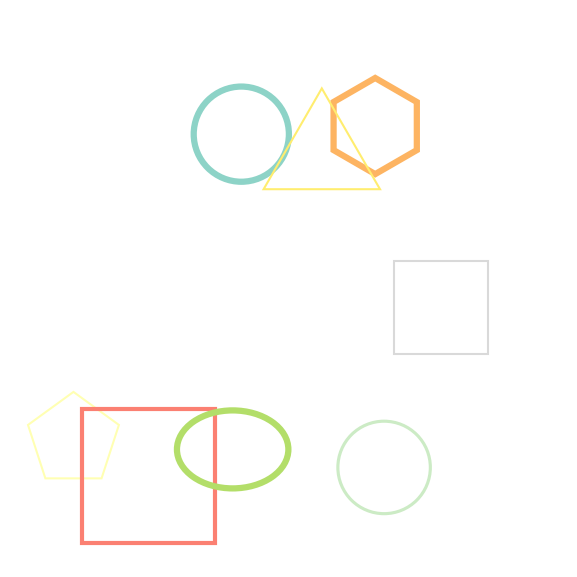[{"shape": "circle", "thickness": 3, "radius": 0.41, "center": [0.418, 0.767]}, {"shape": "pentagon", "thickness": 1, "radius": 0.41, "center": [0.127, 0.238]}, {"shape": "square", "thickness": 2, "radius": 0.58, "center": [0.257, 0.175]}, {"shape": "hexagon", "thickness": 3, "radius": 0.42, "center": [0.65, 0.781]}, {"shape": "oval", "thickness": 3, "radius": 0.48, "center": [0.403, 0.221]}, {"shape": "square", "thickness": 1, "radius": 0.4, "center": [0.763, 0.466]}, {"shape": "circle", "thickness": 1.5, "radius": 0.4, "center": [0.665, 0.19]}, {"shape": "triangle", "thickness": 1, "radius": 0.58, "center": [0.557, 0.73]}]